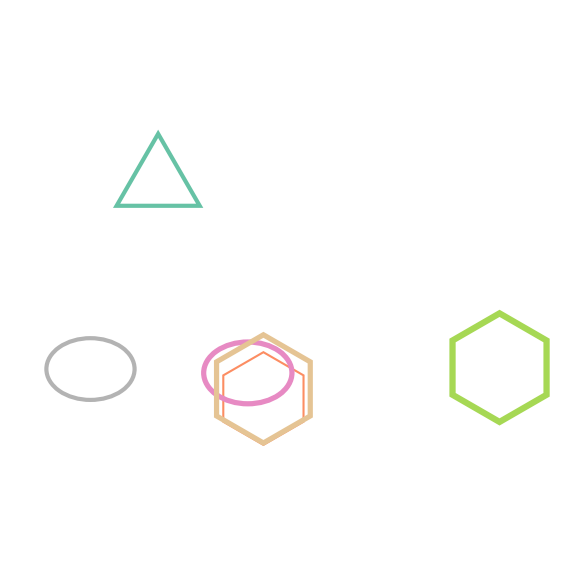[{"shape": "triangle", "thickness": 2, "radius": 0.42, "center": [0.274, 0.684]}, {"shape": "hexagon", "thickness": 1, "radius": 0.4, "center": [0.456, 0.309]}, {"shape": "oval", "thickness": 2.5, "radius": 0.38, "center": [0.429, 0.353]}, {"shape": "hexagon", "thickness": 3, "radius": 0.47, "center": [0.865, 0.363]}, {"shape": "hexagon", "thickness": 2.5, "radius": 0.47, "center": [0.456, 0.326]}, {"shape": "oval", "thickness": 2, "radius": 0.38, "center": [0.157, 0.36]}]